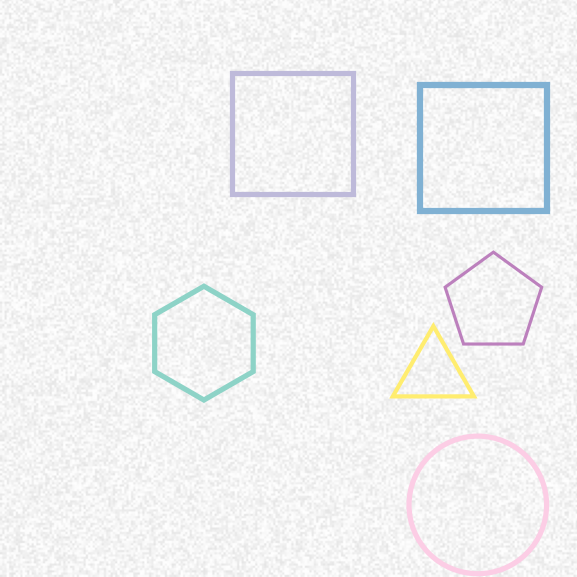[{"shape": "hexagon", "thickness": 2.5, "radius": 0.49, "center": [0.353, 0.405]}, {"shape": "square", "thickness": 2.5, "radius": 0.52, "center": [0.507, 0.768]}, {"shape": "square", "thickness": 3, "radius": 0.55, "center": [0.838, 0.743]}, {"shape": "circle", "thickness": 2.5, "radius": 0.6, "center": [0.827, 0.125]}, {"shape": "pentagon", "thickness": 1.5, "radius": 0.44, "center": [0.854, 0.475]}, {"shape": "triangle", "thickness": 2, "radius": 0.41, "center": [0.75, 0.353]}]